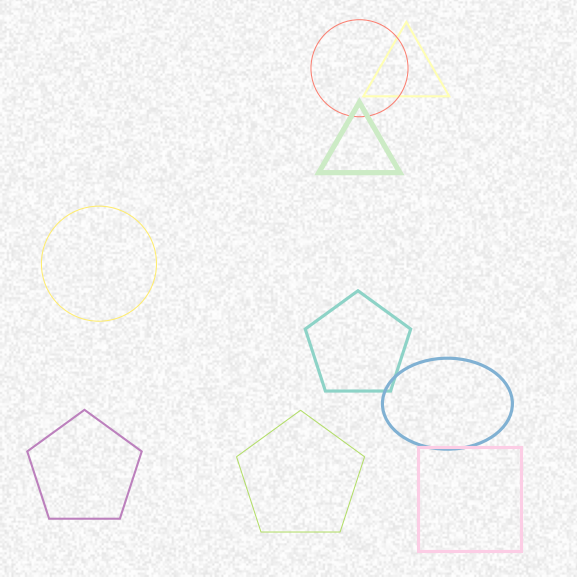[{"shape": "pentagon", "thickness": 1.5, "radius": 0.48, "center": [0.62, 0.4]}, {"shape": "triangle", "thickness": 1, "radius": 0.43, "center": [0.704, 0.875]}, {"shape": "circle", "thickness": 0.5, "radius": 0.42, "center": [0.622, 0.881]}, {"shape": "oval", "thickness": 1.5, "radius": 0.56, "center": [0.775, 0.3]}, {"shape": "pentagon", "thickness": 0.5, "radius": 0.58, "center": [0.52, 0.172]}, {"shape": "square", "thickness": 1.5, "radius": 0.45, "center": [0.813, 0.135]}, {"shape": "pentagon", "thickness": 1, "radius": 0.52, "center": [0.146, 0.185]}, {"shape": "triangle", "thickness": 2.5, "radius": 0.41, "center": [0.622, 0.741]}, {"shape": "circle", "thickness": 0.5, "radius": 0.5, "center": [0.171, 0.543]}]